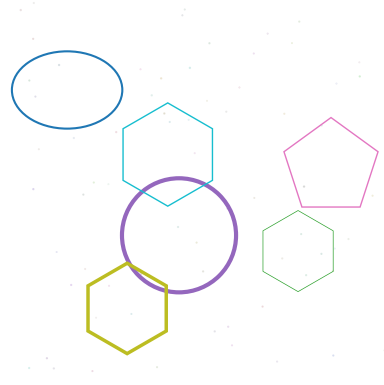[{"shape": "oval", "thickness": 1.5, "radius": 0.72, "center": [0.174, 0.766]}, {"shape": "hexagon", "thickness": 0.5, "radius": 0.53, "center": [0.774, 0.348]}, {"shape": "circle", "thickness": 3, "radius": 0.74, "center": [0.465, 0.389]}, {"shape": "pentagon", "thickness": 1, "radius": 0.64, "center": [0.86, 0.566]}, {"shape": "hexagon", "thickness": 2.5, "radius": 0.59, "center": [0.33, 0.199]}, {"shape": "hexagon", "thickness": 1, "radius": 0.67, "center": [0.436, 0.599]}]